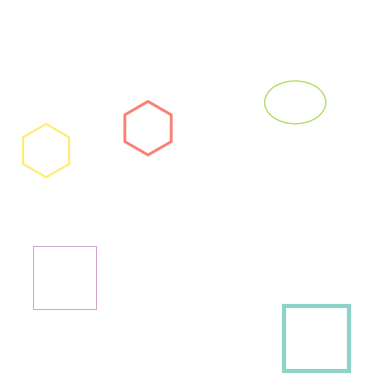[{"shape": "square", "thickness": 3, "radius": 0.43, "center": [0.822, 0.121]}, {"shape": "hexagon", "thickness": 2, "radius": 0.35, "center": [0.385, 0.667]}, {"shape": "oval", "thickness": 1, "radius": 0.4, "center": [0.767, 0.734]}, {"shape": "square", "thickness": 0.5, "radius": 0.41, "center": [0.168, 0.279]}, {"shape": "hexagon", "thickness": 1.5, "radius": 0.35, "center": [0.12, 0.609]}]